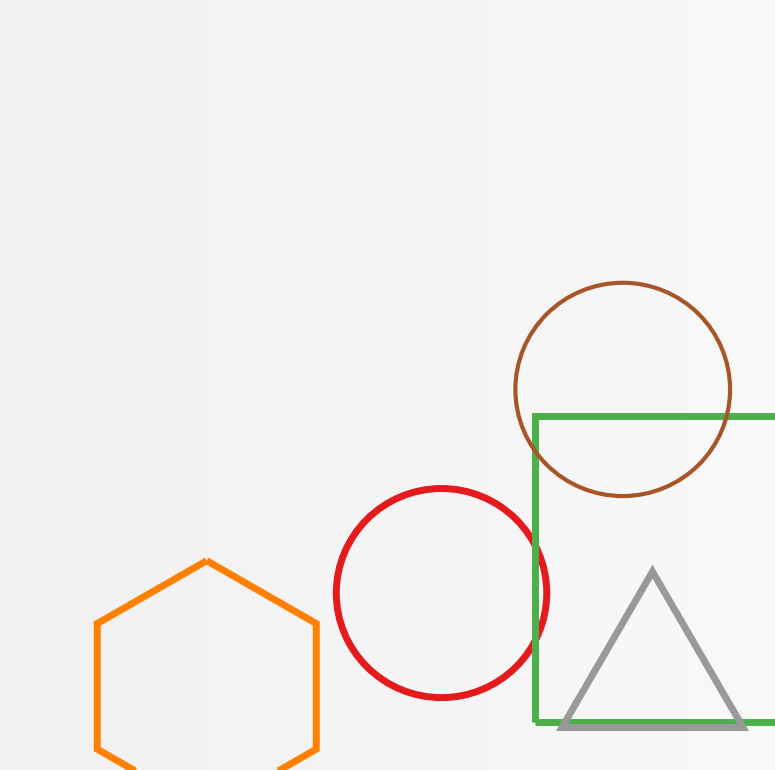[{"shape": "circle", "thickness": 2.5, "radius": 0.68, "center": [0.57, 0.23]}, {"shape": "square", "thickness": 2.5, "radius": 0.99, "center": [0.889, 0.261]}, {"shape": "hexagon", "thickness": 2.5, "radius": 0.82, "center": [0.267, 0.109]}, {"shape": "circle", "thickness": 1.5, "radius": 0.69, "center": [0.804, 0.494]}, {"shape": "triangle", "thickness": 2.5, "radius": 0.67, "center": [0.842, 0.123]}]